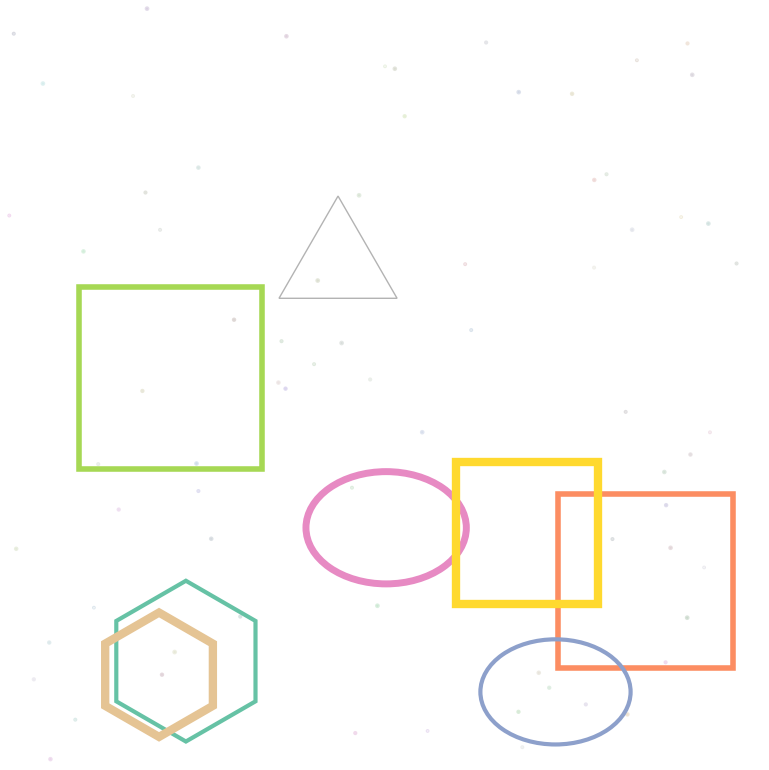[{"shape": "hexagon", "thickness": 1.5, "radius": 0.52, "center": [0.241, 0.141]}, {"shape": "square", "thickness": 2, "radius": 0.57, "center": [0.838, 0.245]}, {"shape": "oval", "thickness": 1.5, "radius": 0.49, "center": [0.721, 0.101]}, {"shape": "oval", "thickness": 2.5, "radius": 0.52, "center": [0.501, 0.315]}, {"shape": "square", "thickness": 2, "radius": 0.59, "center": [0.222, 0.509]}, {"shape": "square", "thickness": 3, "radius": 0.46, "center": [0.685, 0.308]}, {"shape": "hexagon", "thickness": 3, "radius": 0.4, "center": [0.207, 0.124]}, {"shape": "triangle", "thickness": 0.5, "radius": 0.44, "center": [0.439, 0.657]}]